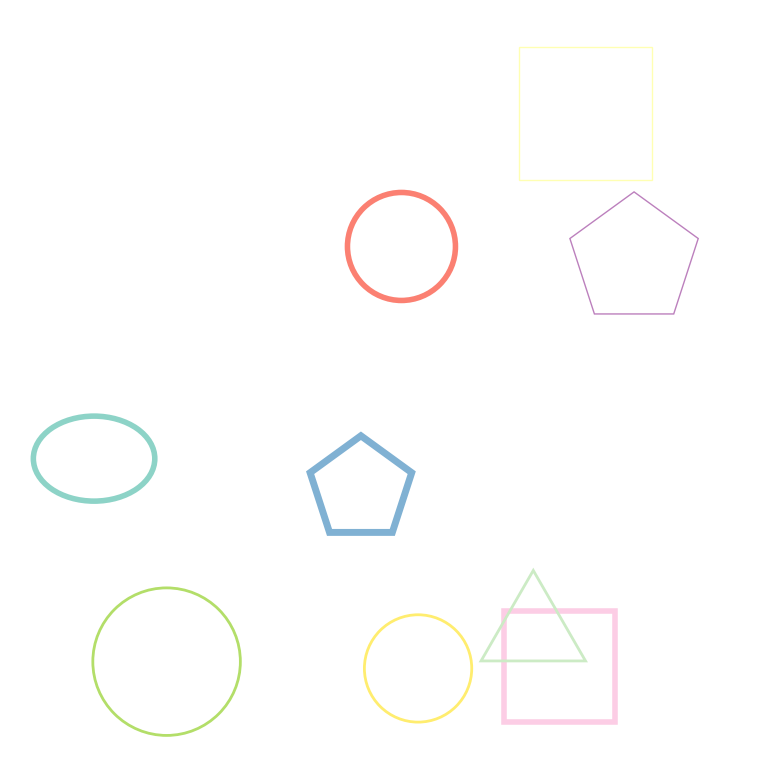[{"shape": "oval", "thickness": 2, "radius": 0.39, "center": [0.122, 0.404]}, {"shape": "square", "thickness": 0.5, "radius": 0.43, "center": [0.76, 0.853]}, {"shape": "circle", "thickness": 2, "radius": 0.35, "center": [0.521, 0.68]}, {"shape": "pentagon", "thickness": 2.5, "radius": 0.35, "center": [0.469, 0.365]}, {"shape": "circle", "thickness": 1, "radius": 0.48, "center": [0.216, 0.141]}, {"shape": "square", "thickness": 2, "radius": 0.36, "center": [0.726, 0.135]}, {"shape": "pentagon", "thickness": 0.5, "radius": 0.44, "center": [0.823, 0.663]}, {"shape": "triangle", "thickness": 1, "radius": 0.39, "center": [0.693, 0.181]}, {"shape": "circle", "thickness": 1, "radius": 0.35, "center": [0.543, 0.132]}]